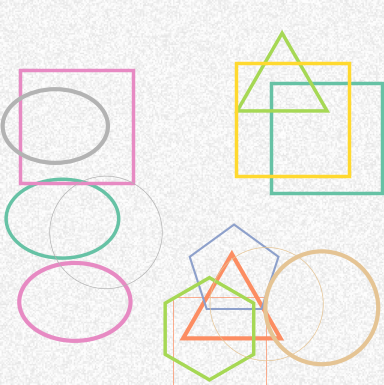[{"shape": "square", "thickness": 2.5, "radius": 0.72, "center": [0.848, 0.642]}, {"shape": "oval", "thickness": 2.5, "radius": 0.73, "center": [0.162, 0.432]}, {"shape": "square", "thickness": 0.5, "radius": 0.61, "center": [0.57, 0.107]}, {"shape": "triangle", "thickness": 3, "radius": 0.73, "center": [0.602, 0.194]}, {"shape": "pentagon", "thickness": 1.5, "radius": 0.61, "center": [0.608, 0.296]}, {"shape": "oval", "thickness": 3, "radius": 0.72, "center": [0.195, 0.216]}, {"shape": "square", "thickness": 2.5, "radius": 0.73, "center": [0.198, 0.672]}, {"shape": "hexagon", "thickness": 2.5, "radius": 0.66, "center": [0.544, 0.146]}, {"shape": "triangle", "thickness": 2.5, "radius": 0.67, "center": [0.733, 0.779]}, {"shape": "square", "thickness": 2.5, "radius": 0.74, "center": [0.759, 0.689]}, {"shape": "circle", "thickness": 3, "radius": 0.73, "center": [0.836, 0.201]}, {"shape": "circle", "thickness": 0.5, "radius": 0.74, "center": [0.693, 0.21]}, {"shape": "oval", "thickness": 3, "radius": 0.68, "center": [0.144, 0.673]}, {"shape": "circle", "thickness": 0.5, "radius": 0.73, "center": [0.275, 0.396]}]